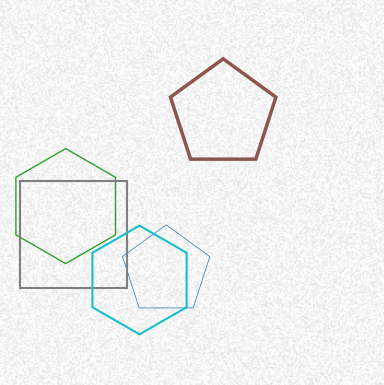[{"shape": "pentagon", "thickness": 0.5, "radius": 0.6, "center": [0.432, 0.297]}, {"shape": "hexagon", "thickness": 1, "radius": 0.75, "center": [0.171, 0.465]}, {"shape": "pentagon", "thickness": 2.5, "radius": 0.72, "center": [0.58, 0.703]}, {"shape": "square", "thickness": 1.5, "radius": 0.7, "center": [0.191, 0.391]}, {"shape": "hexagon", "thickness": 1.5, "radius": 0.71, "center": [0.362, 0.273]}]